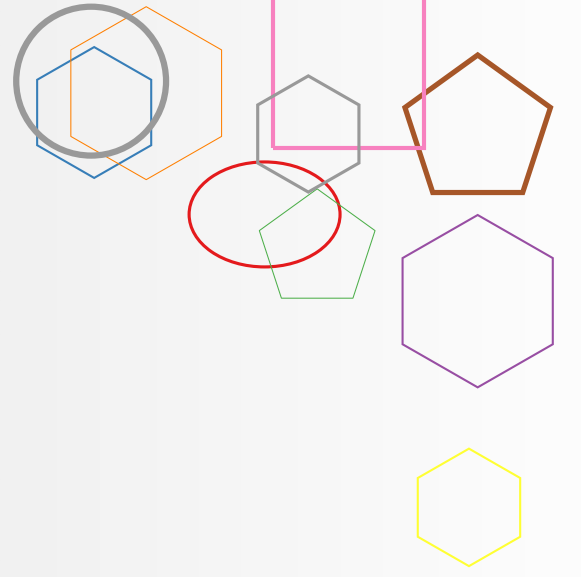[{"shape": "oval", "thickness": 1.5, "radius": 0.65, "center": [0.455, 0.628]}, {"shape": "hexagon", "thickness": 1, "radius": 0.57, "center": [0.162, 0.804]}, {"shape": "pentagon", "thickness": 0.5, "radius": 0.52, "center": [0.546, 0.567]}, {"shape": "hexagon", "thickness": 1, "radius": 0.75, "center": [0.822, 0.478]}, {"shape": "hexagon", "thickness": 0.5, "radius": 0.75, "center": [0.252, 0.838]}, {"shape": "hexagon", "thickness": 1, "radius": 0.51, "center": [0.807, 0.121]}, {"shape": "pentagon", "thickness": 2.5, "radius": 0.66, "center": [0.822, 0.772]}, {"shape": "square", "thickness": 2, "radius": 0.65, "center": [0.599, 0.873]}, {"shape": "circle", "thickness": 3, "radius": 0.64, "center": [0.157, 0.859]}, {"shape": "hexagon", "thickness": 1.5, "radius": 0.5, "center": [0.53, 0.767]}]